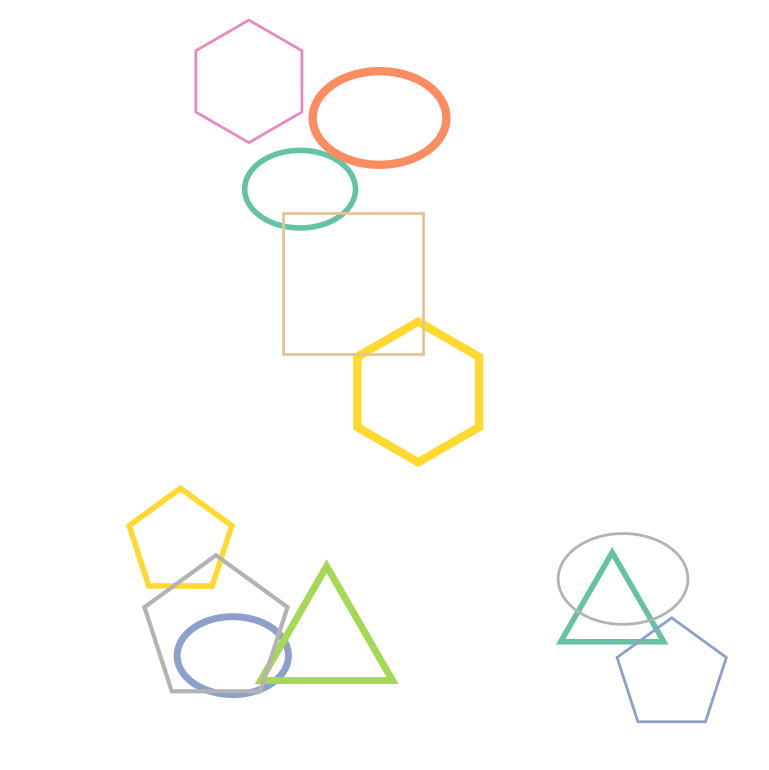[{"shape": "oval", "thickness": 2, "radius": 0.36, "center": [0.39, 0.754]}, {"shape": "triangle", "thickness": 2, "radius": 0.39, "center": [0.795, 0.205]}, {"shape": "oval", "thickness": 3, "radius": 0.43, "center": [0.493, 0.847]}, {"shape": "oval", "thickness": 2.5, "radius": 0.36, "center": [0.302, 0.149]}, {"shape": "pentagon", "thickness": 1, "radius": 0.37, "center": [0.872, 0.123]}, {"shape": "hexagon", "thickness": 1, "radius": 0.4, "center": [0.323, 0.894]}, {"shape": "triangle", "thickness": 2.5, "radius": 0.49, "center": [0.424, 0.166]}, {"shape": "hexagon", "thickness": 3, "radius": 0.46, "center": [0.543, 0.491]}, {"shape": "pentagon", "thickness": 2, "radius": 0.35, "center": [0.234, 0.296]}, {"shape": "square", "thickness": 1, "radius": 0.46, "center": [0.458, 0.632]}, {"shape": "pentagon", "thickness": 1.5, "radius": 0.49, "center": [0.28, 0.181]}, {"shape": "oval", "thickness": 1, "radius": 0.42, "center": [0.809, 0.248]}]